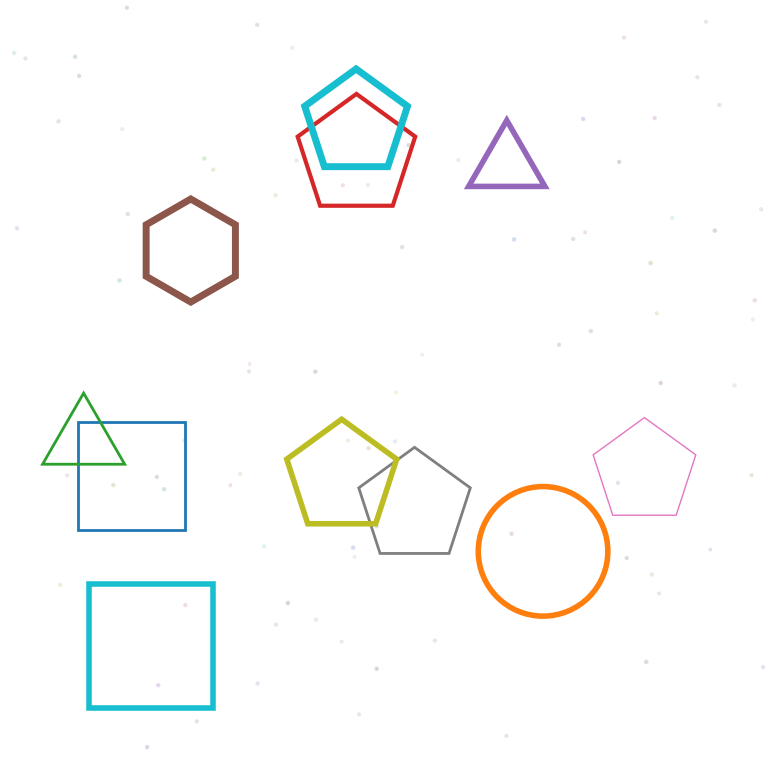[{"shape": "square", "thickness": 1, "radius": 0.35, "center": [0.171, 0.382]}, {"shape": "circle", "thickness": 2, "radius": 0.42, "center": [0.705, 0.284]}, {"shape": "triangle", "thickness": 1, "radius": 0.31, "center": [0.109, 0.428]}, {"shape": "pentagon", "thickness": 1.5, "radius": 0.4, "center": [0.463, 0.798]}, {"shape": "triangle", "thickness": 2, "radius": 0.29, "center": [0.658, 0.786]}, {"shape": "hexagon", "thickness": 2.5, "radius": 0.33, "center": [0.248, 0.675]}, {"shape": "pentagon", "thickness": 0.5, "radius": 0.35, "center": [0.837, 0.388]}, {"shape": "pentagon", "thickness": 1, "radius": 0.38, "center": [0.538, 0.343]}, {"shape": "pentagon", "thickness": 2, "radius": 0.38, "center": [0.444, 0.38]}, {"shape": "pentagon", "thickness": 2.5, "radius": 0.35, "center": [0.462, 0.84]}, {"shape": "square", "thickness": 2, "radius": 0.4, "center": [0.196, 0.161]}]